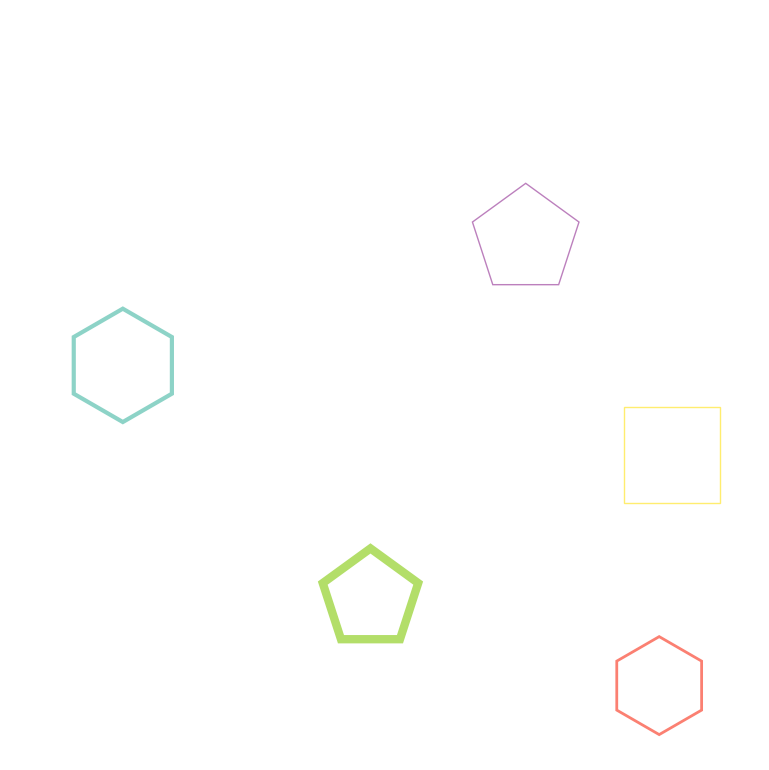[{"shape": "hexagon", "thickness": 1.5, "radius": 0.37, "center": [0.16, 0.526]}, {"shape": "hexagon", "thickness": 1, "radius": 0.32, "center": [0.856, 0.11]}, {"shape": "pentagon", "thickness": 3, "radius": 0.33, "center": [0.481, 0.223]}, {"shape": "pentagon", "thickness": 0.5, "radius": 0.36, "center": [0.683, 0.689]}, {"shape": "square", "thickness": 0.5, "radius": 0.31, "center": [0.872, 0.409]}]